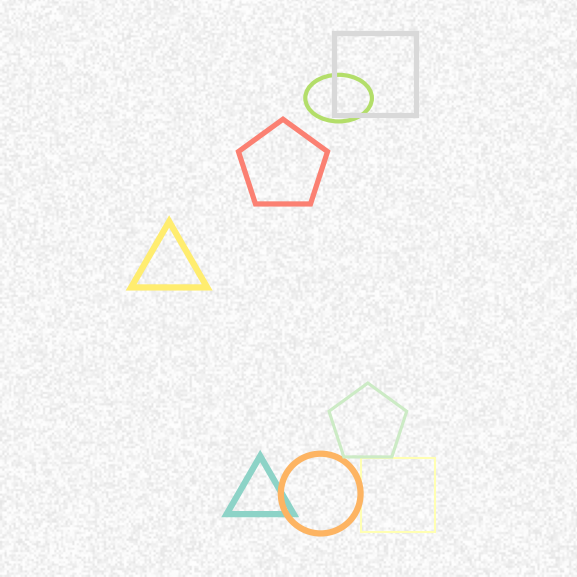[{"shape": "triangle", "thickness": 3, "radius": 0.34, "center": [0.451, 0.142]}, {"shape": "square", "thickness": 1, "radius": 0.32, "center": [0.689, 0.142]}, {"shape": "pentagon", "thickness": 2.5, "radius": 0.41, "center": [0.49, 0.712]}, {"shape": "circle", "thickness": 3, "radius": 0.35, "center": [0.555, 0.144]}, {"shape": "oval", "thickness": 2, "radius": 0.29, "center": [0.586, 0.829]}, {"shape": "square", "thickness": 2.5, "radius": 0.35, "center": [0.649, 0.871]}, {"shape": "pentagon", "thickness": 1.5, "radius": 0.35, "center": [0.637, 0.265]}, {"shape": "triangle", "thickness": 3, "radius": 0.38, "center": [0.293, 0.539]}]